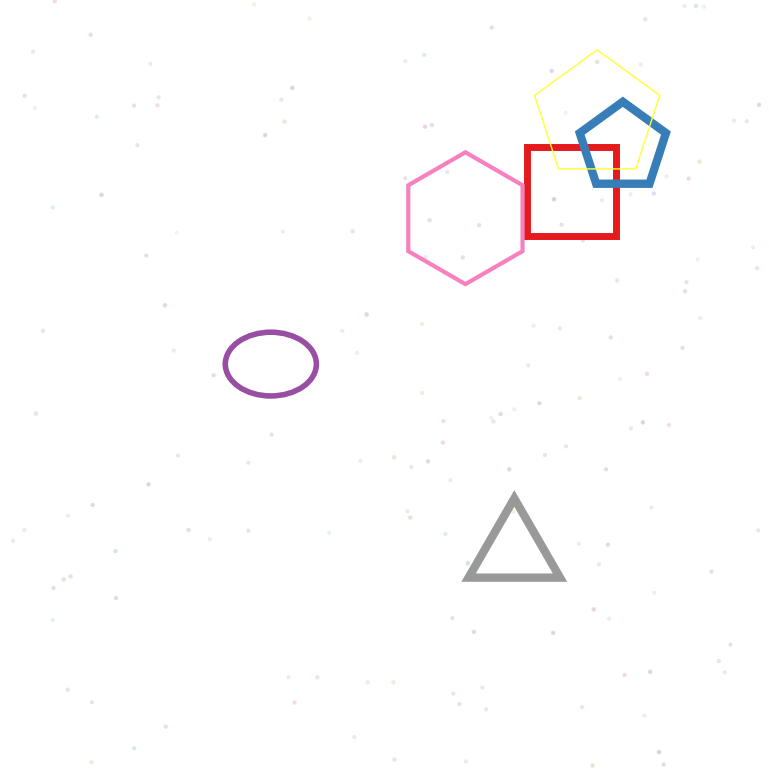[{"shape": "square", "thickness": 2.5, "radius": 0.29, "center": [0.742, 0.751]}, {"shape": "pentagon", "thickness": 3, "radius": 0.29, "center": [0.809, 0.809]}, {"shape": "oval", "thickness": 2, "radius": 0.3, "center": [0.352, 0.527]}, {"shape": "pentagon", "thickness": 0.5, "radius": 0.43, "center": [0.775, 0.85]}, {"shape": "hexagon", "thickness": 1.5, "radius": 0.43, "center": [0.604, 0.717]}, {"shape": "triangle", "thickness": 3, "radius": 0.34, "center": [0.668, 0.284]}]